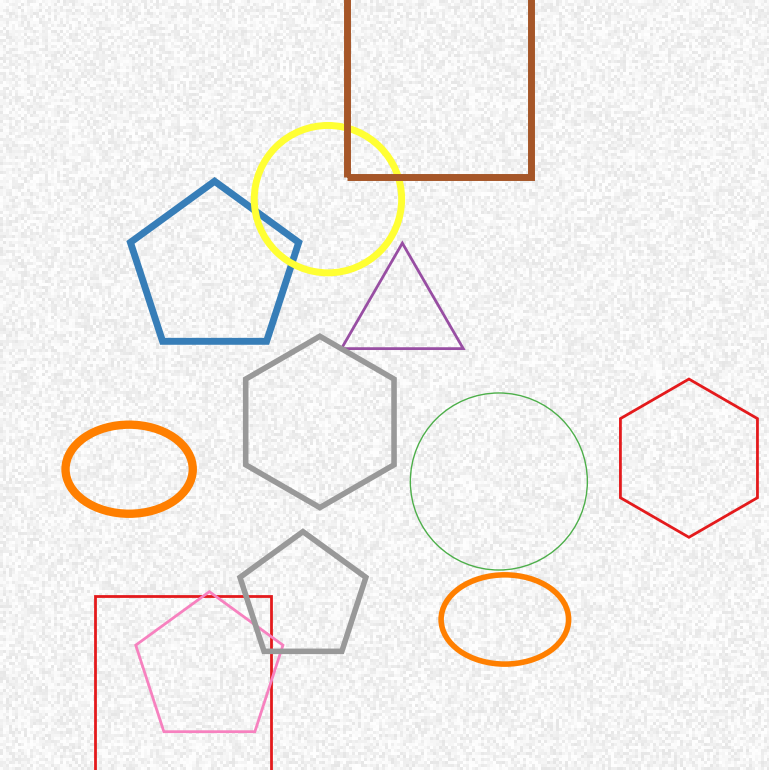[{"shape": "square", "thickness": 1, "radius": 0.57, "center": [0.238, 0.112]}, {"shape": "hexagon", "thickness": 1, "radius": 0.51, "center": [0.895, 0.405]}, {"shape": "pentagon", "thickness": 2.5, "radius": 0.57, "center": [0.279, 0.65]}, {"shape": "circle", "thickness": 0.5, "radius": 0.57, "center": [0.648, 0.375]}, {"shape": "triangle", "thickness": 1, "radius": 0.46, "center": [0.523, 0.593]}, {"shape": "oval", "thickness": 3, "radius": 0.41, "center": [0.168, 0.391]}, {"shape": "oval", "thickness": 2, "radius": 0.41, "center": [0.656, 0.195]}, {"shape": "circle", "thickness": 2.5, "radius": 0.48, "center": [0.426, 0.741]}, {"shape": "square", "thickness": 2.5, "radius": 0.6, "center": [0.57, 0.89]}, {"shape": "pentagon", "thickness": 1, "radius": 0.5, "center": [0.272, 0.131]}, {"shape": "hexagon", "thickness": 2, "radius": 0.56, "center": [0.415, 0.452]}, {"shape": "pentagon", "thickness": 2, "radius": 0.43, "center": [0.393, 0.224]}]